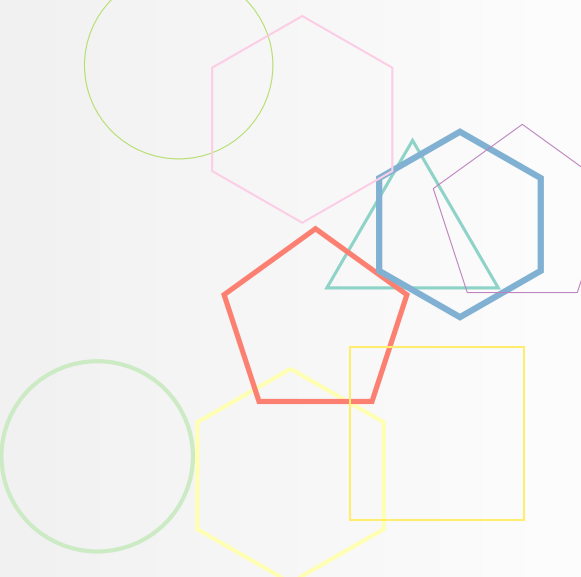[{"shape": "triangle", "thickness": 1.5, "radius": 0.85, "center": [0.71, 0.586]}, {"shape": "hexagon", "thickness": 2, "radius": 0.93, "center": [0.5, 0.175]}, {"shape": "pentagon", "thickness": 2.5, "radius": 0.83, "center": [0.543, 0.438]}, {"shape": "hexagon", "thickness": 3, "radius": 0.8, "center": [0.791, 0.61]}, {"shape": "circle", "thickness": 0.5, "radius": 0.81, "center": [0.307, 0.886]}, {"shape": "hexagon", "thickness": 1, "radius": 0.89, "center": [0.52, 0.792]}, {"shape": "pentagon", "thickness": 0.5, "radius": 0.81, "center": [0.899, 0.623]}, {"shape": "circle", "thickness": 2, "radius": 0.82, "center": [0.167, 0.209]}, {"shape": "square", "thickness": 1, "radius": 0.75, "center": [0.752, 0.249]}]